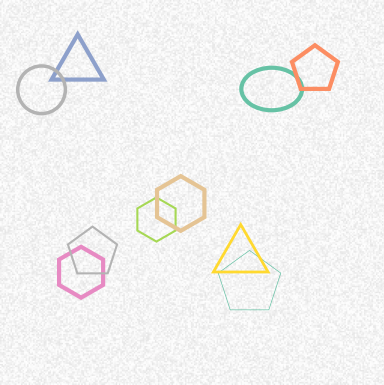[{"shape": "pentagon", "thickness": 0.5, "radius": 0.43, "center": [0.648, 0.264]}, {"shape": "oval", "thickness": 3, "radius": 0.39, "center": [0.706, 0.769]}, {"shape": "pentagon", "thickness": 3, "radius": 0.31, "center": [0.818, 0.82]}, {"shape": "triangle", "thickness": 3, "radius": 0.39, "center": [0.202, 0.832]}, {"shape": "hexagon", "thickness": 3, "radius": 0.33, "center": [0.211, 0.293]}, {"shape": "hexagon", "thickness": 1.5, "radius": 0.29, "center": [0.406, 0.43]}, {"shape": "triangle", "thickness": 2, "radius": 0.41, "center": [0.625, 0.335]}, {"shape": "hexagon", "thickness": 3, "radius": 0.36, "center": [0.469, 0.471]}, {"shape": "pentagon", "thickness": 1.5, "radius": 0.34, "center": [0.24, 0.344]}, {"shape": "circle", "thickness": 2.5, "radius": 0.31, "center": [0.108, 0.767]}]